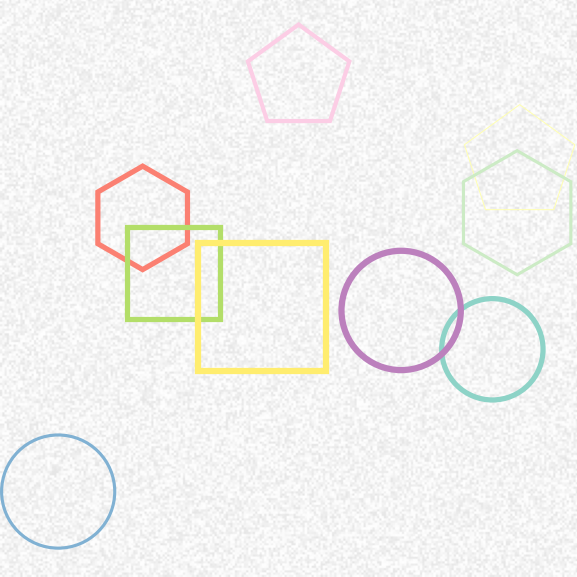[{"shape": "circle", "thickness": 2.5, "radius": 0.44, "center": [0.853, 0.394]}, {"shape": "pentagon", "thickness": 0.5, "radius": 0.5, "center": [0.9, 0.717]}, {"shape": "hexagon", "thickness": 2.5, "radius": 0.45, "center": [0.247, 0.622]}, {"shape": "circle", "thickness": 1.5, "radius": 0.49, "center": [0.101, 0.148]}, {"shape": "square", "thickness": 2.5, "radius": 0.4, "center": [0.3, 0.526]}, {"shape": "pentagon", "thickness": 2, "radius": 0.46, "center": [0.517, 0.864]}, {"shape": "circle", "thickness": 3, "radius": 0.52, "center": [0.695, 0.462]}, {"shape": "hexagon", "thickness": 1.5, "radius": 0.54, "center": [0.896, 0.631]}, {"shape": "square", "thickness": 3, "radius": 0.56, "center": [0.453, 0.468]}]